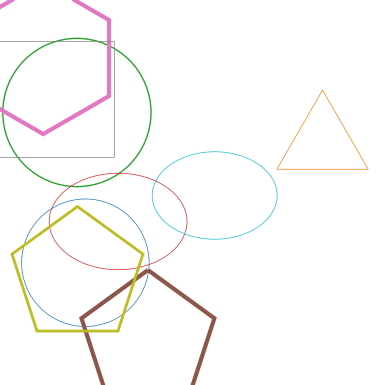[{"shape": "circle", "thickness": 0.5, "radius": 0.83, "center": [0.222, 0.318]}, {"shape": "triangle", "thickness": 0.5, "radius": 0.69, "center": [0.838, 0.629]}, {"shape": "circle", "thickness": 1, "radius": 0.96, "center": [0.2, 0.708]}, {"shape": "oval", "thickness": 0.5, "radius": 0.9, "center": [0.307, 0.425]}, {"shape": "pentagon", "thickness": 3, "radius": 0.91, "center": [0.384, 0.117]}, {"shape": "hexagon", "thickness": 3, "radius": 0.99, "center": [0.112, 0.849]}, {"shape": "square", "thickness": 0.5, "radius": 0.75, "center": [0.146, 0.742]}, {"shape": "pentagon", "thickness": 2, "radius": 0.89, "center": [0.201, 0.285]}, {"shape": "oval", "thickness": 0.5, "radius": 0.81, "center": [0.558, 0.492]}]